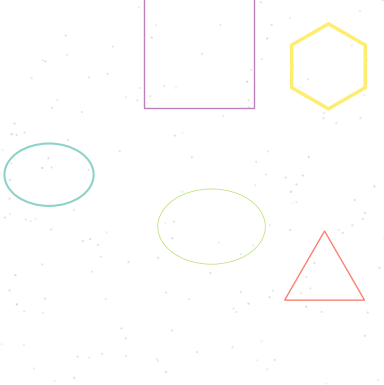[{"shape": "oval", "thickness": 1.5, "radius": 0.58, "center": [0.127, 0.546]}, {"shape": "triangle", "thickness": 1, "radius": 0.6, "center": [0.843, 0.28]}, {"shape": "oval", "thickness": 0.5, "radius": 0.7, "center": [0.549, 0.411]}, {"shape": "square", "thickness": 1, "radius": 0.71, "center": [0.518, 0.863]}, {"shape": "hexagon", "thickness": 2.5, "radius": 0.55, "center": [0.853, 0.828]}]